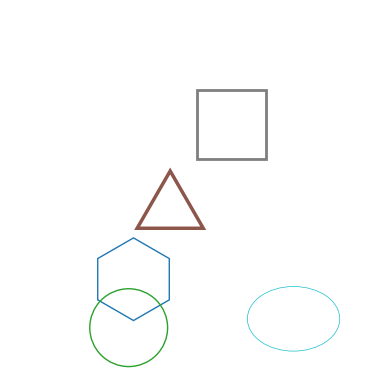[{"shape": "hexagon", "thickness": 1, "radius": 0.54, "center": [0.347, 0.275]}, {"shape": "circle", "thickness": 1, "radius": 0.51, "center": [0.334, 0.149]}, {"shape": "triangle", "thickness": 2.5, "radius": 0.5, "center": [0.442, 0.457]}, {"shape": "square", "thickness": 2, "radius": 0.45, "center": [0.602, 0.677]}, {"shape": "oval", "thickness": 0.5, "radius": 0.6, "center": [0.763, 0.172]}]